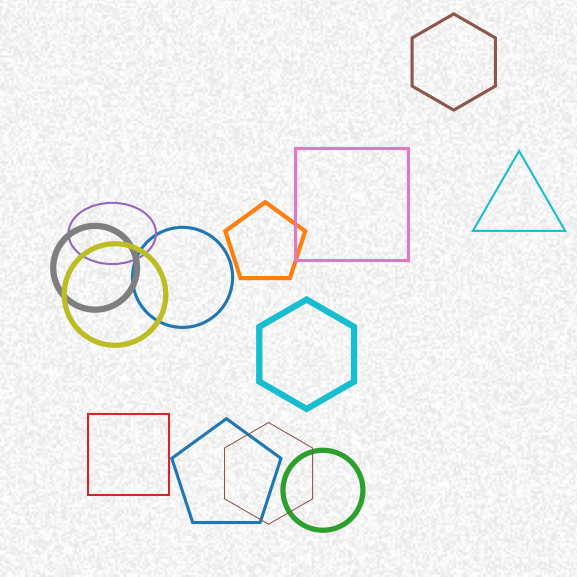[{"shape": "circle", "thickness": 1.5, "radius": 0.43, "center": [0.316, 0.519]}, {"shape": "pentagon", "thickness": 1.5, "radius": 0.5, "center": [0.392, 0.175]}, {"shape": "pentagon", "thickness": 2, "radius": 0.36, "center": [0.459, 0.576]}, {"shape": "circle", "thickness": 2.5, "radius": 0.35, "center": [0.559, 0.15]}, {"shape": "square", "thickness": 1, "radius": 0.35, "center": [0.222, 0.212]}, {"shape": "oval", "thickness": 1, "radius": 0.38, "center": [0.194, 0.595]}, {"shape": "hexagon", "thickness": 0.5, "radius": 0.44, "center": [0.465, 0.179]}, {"shape": "hexagon", "thickness": 1.5, "radius": 0.42, "center": [0.786, 0.892]}, {"shape": "square", "thickness": 1.5, "radius": 0.49, "center": [0.608, 0.646]}, {"shape": "circle", "thickness": 3, "radius": 0.36, "center": [0.165, 0.535]}, {"shape": "circle", "thickness": 2.5, "radius": 0.44, "center": [0.199, 0.489]}, {"shape": "hexagon", "thickness": 3, "radius": 0.47, "center": [0.531, 0.386]}, {"shape": "triangle", "thickness": 1, "radius": 0.46, "center": [0.899, 0.645]}]